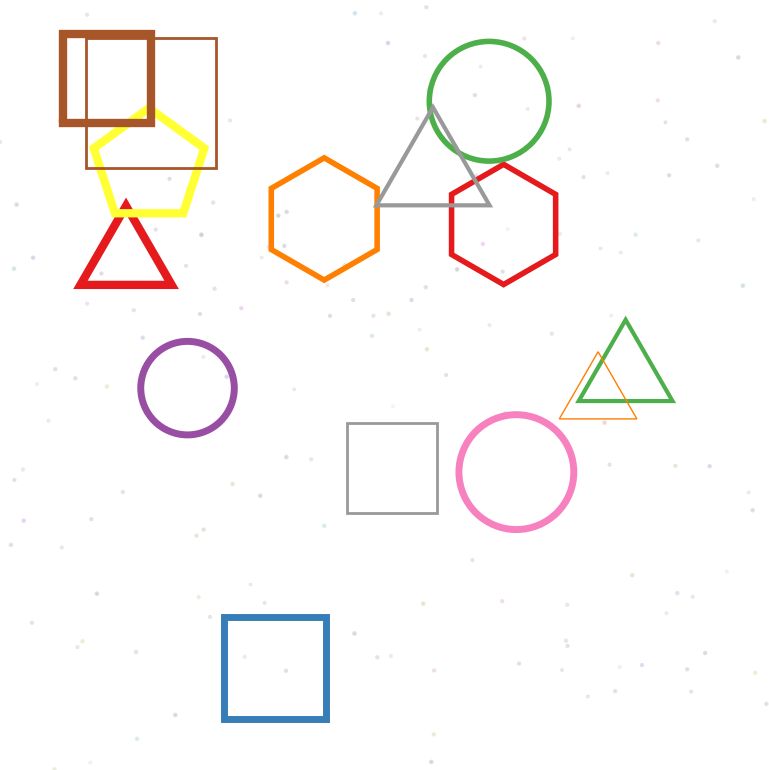[{"shape": "hexagon", "thickness": 2, "radius": 0.39, "center": [0.654, 0.709]}, {"shape": "triangle", "thickness": 3, "radius": 0.34, "center": [0.164, 0.664]}, {"shape": "square", "thickness": 2.5, "radius": 0.33, "center": [0.357, 0.132]}, {"shape": "triangle", "thickness": 1.5, "radius": 0.35, "center": [0.812, 0.514]}, {"shape": "circle", "thickness": 2, "radius": 0.39, "center": [0.635, 0.869]}, {"shape": "circle", "thickness": 2.5, "radius": 0.3, "center": [0.244, 0.496]}, {"shape": "hexagon", "thickness": 2, "radius": 0.4, "center": [0.421, 0.716]}, {"shape": "triangle", "thickness": 0.5, "radius": 0.29, "center": [0.777, 0.485]}, {"shape": "pentagon", "thickness": 3, "radius": 0.38, "center": [0.194, 0.784]}, {"shape": "square", "thickness": 1, "radius": 0.42, "center": [0.196, 0.866]}, {"shape": "square", "thickness": 3, "radius": 0.29, "center": [0.139, 0.898]}, {"shape": "circle", "thickness": 2.5, "radius": 0.37, "center": [0.671, 0.387]}, {"shape": "triangle", "thickness": 1.5, "radius": 0.42, "center": [0.562, 0.776]}, {"shape": "square", "thickness": 1, "radius": 0.29, "center": [0.509, 0.392]}]